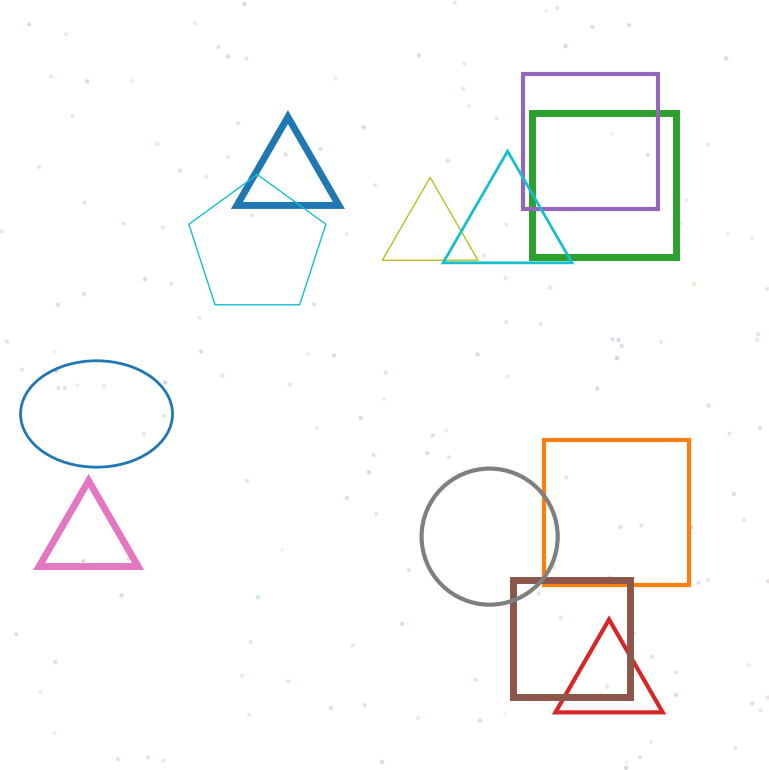[{"shape": "oval", "thickness": 1, "radius": 0.49, "center": [0.125, 0.462]}, {"shape": "triangle", "thickness": 2.5, "radius": 0.38, "center": [0.374, 0.771]}, {"shape": "square", "thickness": 1.5, "radius": 0.47, "center": [0.801, 0.334]}, {"shape": "square", "thickness": 2.5, "radius": 0.47, "center": [0.784, 0.76]}, {"shape": "triangle", "thickness": 1.5, "radius": 0.4, "center": [0.791, 0.115]}, {"shape": "square", "thickness": 1.5, "radius": 0.44, "center": [0.767, 0.816]}, {"shape": "square", "thickness": 2.5, "radius": 0.38, "center": [0.742, 0.171]}, {"shape": "triangle", "thickness": 2.5, "radius": 0.37, "center": [0.115, 0.301]}, {"shape": "circle", "thickness": 1.5, "radius": 0.44, "center": [0.636, 0.303]}, {"shape": "triangle", "thickness": 0.5, "radius": 0.36, "center": [0.559, 0.698]}, {"shape": "pentagon", "thickness": 0.5, "radius": 0.47, "center": [0.334, 0.68]}, {"shape": "triangle", "thickness": 1, "radius": 0.48, "center": [0.659, 0.707]}]